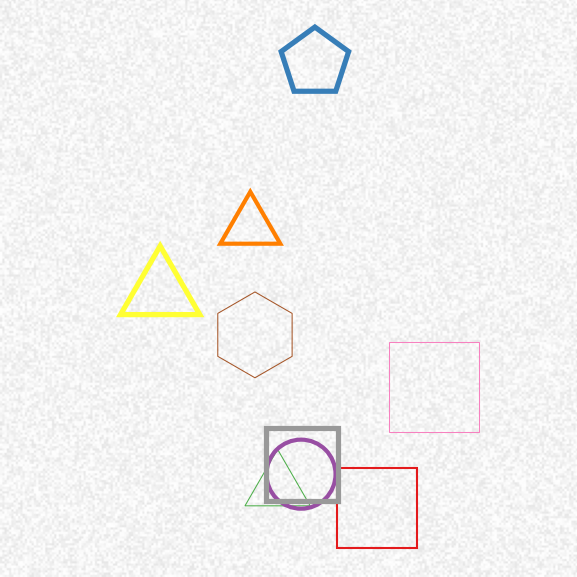[{"shape": "square", "thickness": 1, "radius": 0.35, "center": [0.653, 0.119]}, {"shape": "pentagon", "thickness": 2.5, "radius": 0.31, "center": [0.545, 0.891]}, {"shape": "triangle", "thickness": 0.5, "radius": 0.33, "center": [0.481, 0.156]}, {"shape": "circle", "thickness": 2, "radius": 0.3, "center": [0.521, 0.178]}, {"shape": "triangle", "thickness": 2, "radius": 0.3, "center": [0.433, 0.607]}, {"shape": "triangle", "thickness": 2.5, "radius": 0.4, "center": [0.277, 0.494]}, {"shape": "hexagon", "thickness": 0.5, "radius": 0.37, "center": [0.441, 0.419]}, {"shape": "square", "thickness": 0.5, "radius": 0.39, "center": [0.752, 0.329]}, {"shape": "square", "thickness": 2.5, "radius": 0.31, "center": [0.523, 0.195]}]